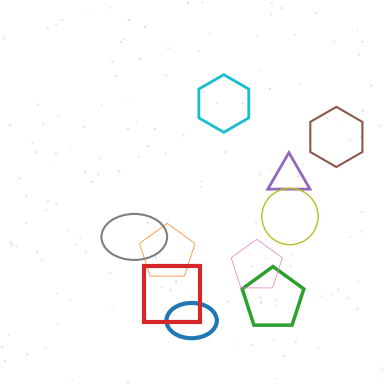[{"shape": "oval", "thickness": 3, "radius": 0.33, "center": [0.498, 0.167]}, {"shape": "pentagon", "thickness": 0.5, "radius": 0.38, "center": [0.434, 0.344]}, {"shape": "pentagon", "thickness": 2.5, "radius": 0.42, "center": [0.709, 0.224]}, {"shape": "square", "thickness": 3, "radius": 0.36, "center": [0.447, 0.237]}, {"shape": "triangle", "thickness": 2, "radius": 0.32, "center": [0.75, 0.54]}, {"shape": "hexagon", "thickness": 1.5, "radius": 0.39, "center": [0.874, 0.644]}, {"shape": "pentagon", "thickness": 0.5, "radius": 0.35, "center": [0.667, 0.309]}, {"shape": "oval", "thickness": 1.5, "radius": 0.43, "center": [0.349, 0.385]}, {"shape": "circle", "thickness": 1, "radius": 0.37, "center": [0.753, 0.438]}, {"shape": "hexagon", "thickness": 2, "radius": 0.37, "center": [0.581, 0.731]}]